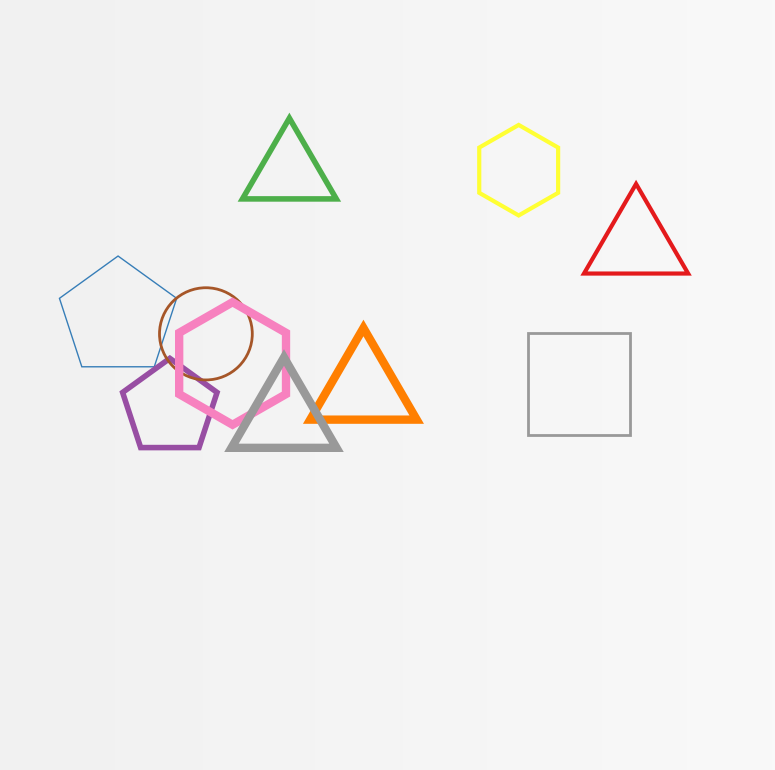[{"shape": "triangle", "thickness": 1.5, "radius": 0.39, "center": [0.821, 0.684]}, {"shape": "pentagon", "thickness": 0.5, "radius": 0.4, "center": [0.152, 0.588]}, {"shape": "triangle", "thickness": 2, "radius": 0.35, "center": [0.373, 0.777]}, {"shape": "pentagon", "thickness": 2, "radius": 0.32, "center": [0.219, 0.471]}, {"shape": "triangle", "thickness": 3, "radius": 0.4, "center": [0.469, 0.495]}, {"shape": "hexagon", "thickness": 1.5, "radius": 0.29, "center": [0.669, 0.779]}, {"shape": "circle", "thickness": 1, "radius": 0.3, "center": [0.266, 0.566]}, {"shape": "hexagon", "thickness": 3, "radius": 0.4, "center": [0.3, 0.528]}, {"shape": "triangle", "thickness": 3, "radius": 0.39, "center": [0.366, 0.458]}, {"shape": "square", "thickness": 1, "radius": 0.33, "center": [0.747, 0.501]}]